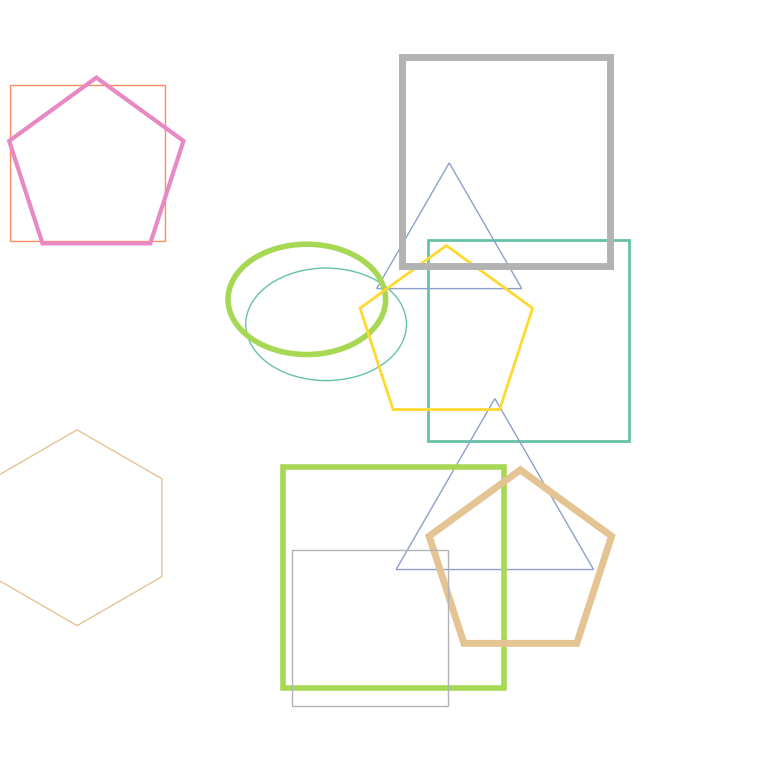[{"shape": "oval", "thickness": 0.5, "radius": 0.52, "center": [0.424, 0.579]}, {"shape": "square", "thickness": 1, "radius": 0.65, "center": [0.686, 0.557]}, {"shape": "square", "thickness": 0.5, "radius": 0.5, "center": [0.114, 0.788]}, {"shape": "triangle", "thickness": 0.5, "radius": 0.54, "center": [0.583, 0.68]}, {"shape": "triangle", "thickness": 0.5, "radius": 0.74, "center": [0.643, 0.334]}, {"shape": "pentagon", "thickness": 1.5, "radius": 0.6, "center": [0.125, 0.78]}, {"shape": "oval", "thickness": 2, "radius": 0.51, "center": [0.398, 0.611]}, {"shape": "square", "thickness": 2, "radius": 0.72, "center": [0.511, 0.25]}, {"shape": "pentagon", "thickness": 1, "radius": 0.59, "center": [0.58, 0.563]}, {"shape": "pentagon", "thickness": 2.5, "radius": 0.62, "center": [0.676, 0.265]}, {"shape": "hexagon", "thickness": 0.5, "radius": 0.64, "center": [0.1, 0.315]}, {"shape": "square", "thickness": 2.5, "radius": 0.68, "center": [0.657, 0.791]}, {"shape": "square", "thickness": 0.5, "radius": 0.51, "center": [0.48, 0.184]}]